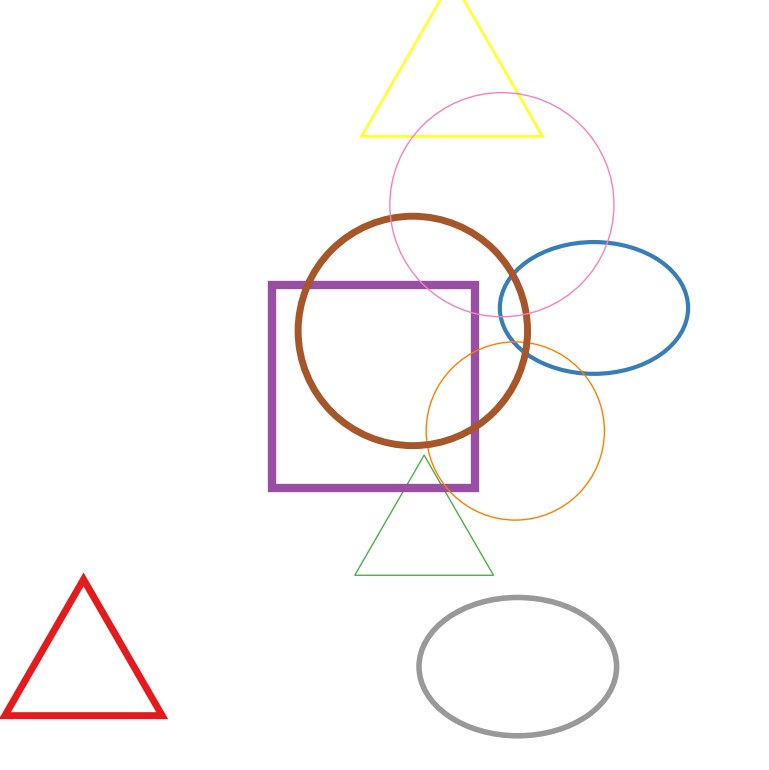[{"shape": "triangle", "thickness": 2.5, "radius": 0.59, "center": [0.108, 0.13]}, {"shape": "oval", "thickness": 1.5, "radius": 0.61, "center": [0.771, 0.6]}, {"shape": "triangle", "thickness": 0.5, "radius": 0.52, "center": [0.551, 0.305]}, {"shape": "square", "thickness": 3, "radius": 0.66, "center": [0.485, 0.498]}, {"shape": "circle", "thickness": 0.5, "radius": 0.58, "center": [0.669, 0.44]}, {"shape": "triangle", "thickness": 1, "radius": 0.68, "center": [0.587, 0.891]}, {"shape": "circle", "thickness": 2.5, "radius": 0.74, "center": [0.536, 0.57]}, {"shape": "circle", "thickness": 0.5, "radius": 0.73, "center": [0.652, 0.734]}, {"shape": "oval", "thickness": 2, "radius": 0.64, "center": [0.672, 0.134]}]